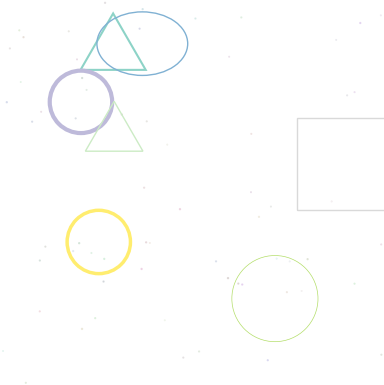[{"shape": "triangle", "thickness": 1.5, "radius": 0.49, "center": [0.294, 0.867]}, {"shape": "circle", "thickness": 3, "radius": 0.41, "center": [0.21, 0.735]}, {"shape": "oval", "thickness": 1, "radius": 0.59, "center": [0.37, 0.887]}, {"shape": "circle", "thickness": 0.5, "radius": 0.56, "center": [0.714, 0.224]}, {"shape": "square", "thickness": 1, "radius": 0.6, "center": [0.89, 0.574]}, {"shape": "triangle", "thickness": 1, "radius": 0.43, "center": [0.296, 0.65]}, {"shape": "circle", "thickness": 2.5, "radius": 0.41, "center": [0.257, 0.372]}]